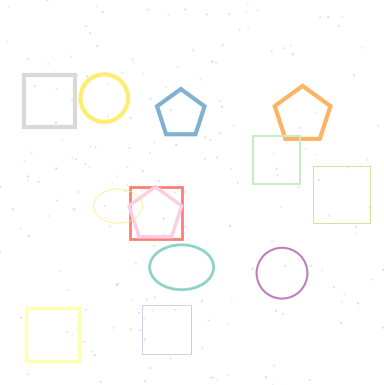[{"shape": "oval", "thickness": 2, "radius": 0.42, "center": [0.472, 0.306]}, {"shape": "square", "thickness": 2.5, "radius": 0.34, "center": [0.136, 0.132]}, {"shape": "square", "thickness": 0.5, "radius": 0.32, "center": [0.432, 0.143]}, {"shape": "square", "thickness": 2, "radius": 0.34, "center": [0.405, 0.447]}, {"shape": "pentagon", "thickness": 3, "radius": 0.32, "center": [0.47, 0.704]}, {"shape": "pentagon", "thickness": 3, "radius": 0.38, "center": [0.786, 0.701]}, {"shape": "square", "thickness": 0.5, "radius": 0.37, "center": [0.887, 0.495]}, {"shape": "pentagon", "thickness": 2.5, "radius": 0.36, "center": [0.404, 0.443]}, {"shape": "square", "thickness": 3, "radius": 0.33, "center": [0.128, 0.738]}, {"shape": "circle", "thickness": 1.5, "radius": 0.33, "center": [0.732, 0.29]}, {"shape": "square", "thickness": 1.5, "radius": 0.31, "center": [0.719, 0.584]}, {"shape": "circle", "thickness": 3, "radius": 0.31, "center": [0.271, 0.745]}, {"shape": "oval", "thickness": 0.5, "radius": 0.32, "center": [0.306, 0.465]}]